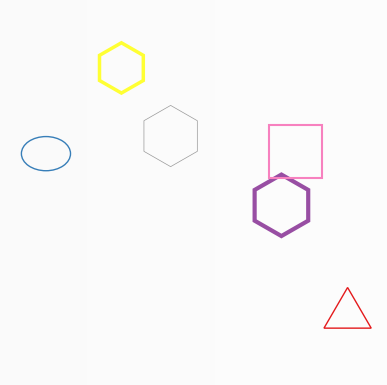[{"shape": "triangle", "thickness": 1, "radius": 0.35, "center": [0.897, 0.183]}, {"shape": "oval", "thickness": 1, "radius": 0.32, "center": [0.119, 0.601]}, {"shape": "hexagon", "thickness": 3, "radius": 0.4, "center": [0.726, 0.467]}, {"shape": "hexagon", "thickness": 2.5, "radius": 0.33, "center": [0.313, 0.824]}, {"shape": "square", "thickness": 1.5, "radius": 0.35, "center": [0.763, 0.606]}, {"shape": "hexagon", "thickness": 0.5, "radius": 0.4, "center": [0.44, 0.647]}]